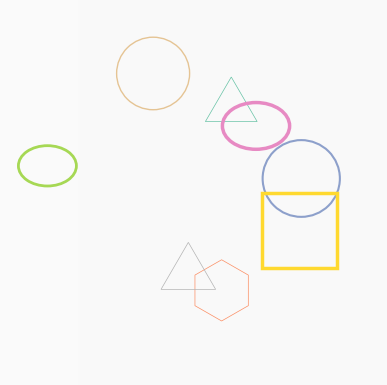[{"shape": "triangle", "thickness": 0.5, "radius": 0.39, "center": [0.597, 0.723]}, {"shape": "hexagon", "thickness": 0.5, "radius": 0.4, "center": [0.572, 0.246]}, {"shape": "circle", "thickness": 1.5, "radius": 0.5, "center": [0.777, 0.536]}, {"shape": "oval", "thickness": 2.5, "radius": 0.43, "center": [0.661, 0.673]}, {"shape": "oval", "thickness": 2, "radius": 0.37, "center": [0.122, 0.569]}, {"shape": "square", "thickness": 2.5, "radius": 0.48, "center": [0.773, 0.402]}, {"shape": "circle", "thickness": 1, "radius": 0.47, "center": [0.395, 0.809]}, {"shape": "triangle", "thickness": 0.5, "radius": 0.41, "center": [0.486, 0.289]}]